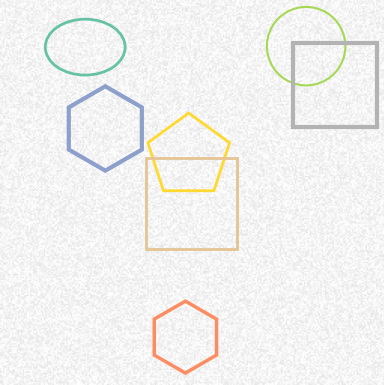[{"shape": "oval", "thickness": 2, "radius": 0.52, "center": [0.221, 0.878]}, {"shape": "hexagon", "thickness": 2.5, "radius": 0.47, "center": [0.482, 0.124]}, {"shape": "hexagon", "thickness": 3, "radius": 0.55, "center": [0.274, 0.666]}, {"shape": "circle", "thickness": 1.5, "radius": 0.51, "center": [0.795, 0.88]}, {"shape": "pentagon", "thickness": 2, "radius": 0.56, "center": [0.49, 0.595]}, {"shape": "square", "thickness": 2, "radius": 0.59, "center": [0.498, 0.472]}, {"shape": "square", "thickness": 3, "radius": 0.54, "center": [0.871, 0.779]}]